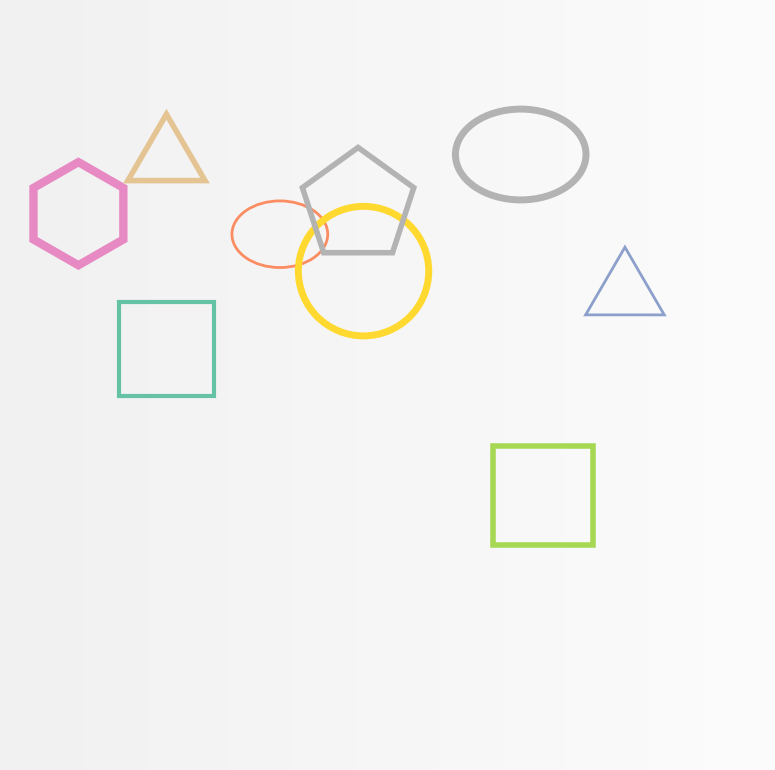[{"shape": "square", "thickness": 1.5, "radius": 0.31, "center": [0.215, 0.547]}, {"shape": "oval", "thickness": 1, "radius": 0.31, "center": [0.361, 0.696]}, {"shape": "triangle", "thickness": 1, "radius": 0.29, "center": [0.806, 0.62]}, {"shape": "hexagon", "thickness": 3, "radius": 0.33, "center": [0.101, 0.722]}, {"shape": "square", "thickness": 2, "radius": 0.32, "center": [0.7, 0.357]}, {"shape": "circle", "thickness": 2.5, "radius": 0.42, "center": [0.469, 0.648]}, {"shape": "triangle", "thickness": 2, "radius": 0.29, "center": [0.215, 0.794]}, {"shape": "pentagon", "thickness": 2, "radius": 0.38, "center": [0.462, 0.733]}, {"shape": "oval", "thickness": 2.5, "radius": 0.42, "center": [0.672, 0.799]}]